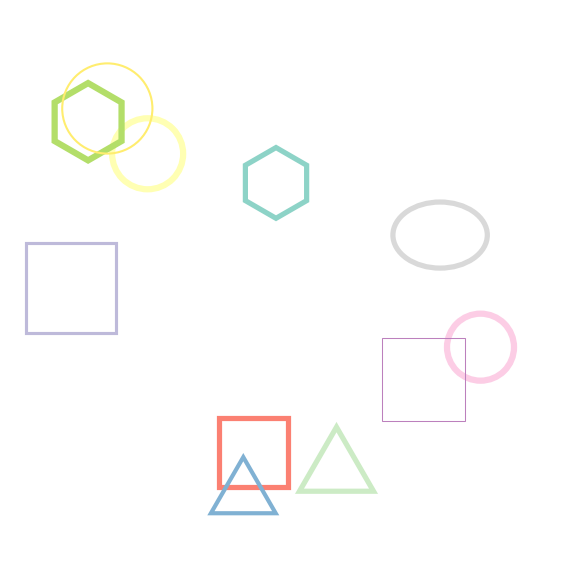[{"shape": "hexagon", "thickness": 2.5, "radius": 0.31, "center": [0.478, 0.682]}, {"shape": "circle", "thickness": 3, "radius": 0.31, "center": [0.256, 0.733]}, {"shape": "square", "thickness": 1.5, "radius": 0.39, "center": [0.123, 0.5]}, {"shape": "square", "thickness": 2.5, "radius": 0.3, "center": [0.439, 0.216]}, {"shape": "triangle", "thickness": 2, "radius": 0.32, "center": [0.421, 0.143]}, {"shape": "hexagon", "thickness": 3, "radius": 0.33, "center": [0.153, 0.788]}, {"shape": "circle", "thickness": 3, "radius": 0.29, "center": [0.832, 0.398]}, {"shape": "oval", "thickness": 2.5, "radius": 0.41, "center": [0.762, 0.592]}, {"shape": "square", "thickness": 0.5, "radius": 0.36, "center": [0.733, 0.342]}, {"shape": "triangle", "thickness": 2.5, "radius": 0.37, "center": [0.583, 0.186]}, {"shape": "circle", "thickness": 1, "radius": 0.39, "center": [0.186, 0.811]}]